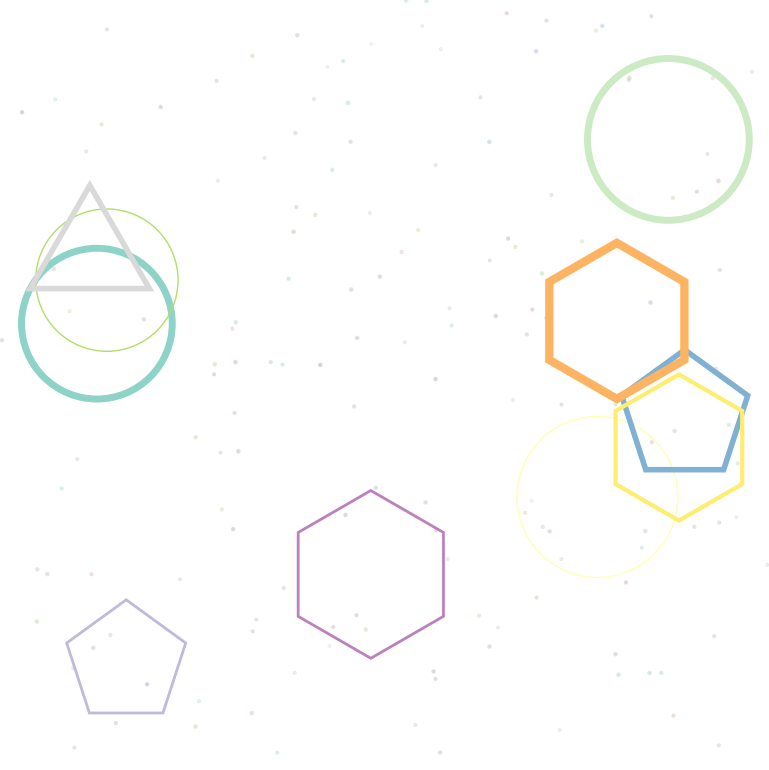[{"shape": "circle", "thickness": 2.5, "radius": 0.49, "center": [0.126, 0.58]}, {"shape": "circle", "thickness": 0.5, "radius": 0.52, "center": [0.776, 0.355]}, {"shape": "pentagon", "thickness": 1, "radius": 0.41, "center": [0.164, 0.14]}, {"shape": "pentagon", "thickness": 2, "radius": 0.43, "center": [0.889, 0.46]}, {"shape": "hexagon", "thickness": 3, "radius": 0.51, "center": [0.801, 0.583]}, {"shape": "circle", "thickness": 0.5, "radius": 0.46, "center": [0.139, 0.636]}, {"shape": "triangle", "thickness": 2, "radius": 0.45, "center": [0.117, 0.67]}, {"shape": "hexagon", "thickness": 1, "radius": 0.54, "center": [0.482, 0.254]}, {"shape": "circle", "thickness": 2.5, "radius": 0.53, "center": [0.868, 0.819]}, {"shape": "hexagon", "thickness": 1.5, "radius": 0.47, "center": [0.882, 0.419]}]